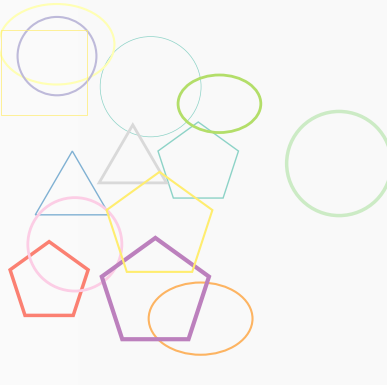[{"shape": "circle", "thickness": 0.5, "radius": 0.65, "center": [0.389, 0.775]}, {"shape": "pentagon", "thickness": 1, "radius": 0.55, "center": [0.512, 0.574]}, {"shape": "oval", "thickness": 1.5, "radius": 0.75, "center": [0.146, 0.885]}, {"shape": "circle", "thickness": 1.5, "radius": 0.51, "center": [0.147, 0.854]}, {"shape": "pentagon", "thickness": 2.5, "radius": 0.53, "center": [0.127, 0.266]}, {"shape": "triangle", "thickness": 1, "radius": 0.55, "center": [0.187, 0.497]}, {"shape": "oval", "thickness": 1.5, "radius": 0.67, "center": [0.518, 0.172]}, {"shape": "oval", "thickness": 2, "radius": 0.53, "center": [0.566, 0.73]}, {"shape": "circle", "thickness": 2, "radius": 0.61, "center": [0.193, 0.365]}, {"shape": "triangle", "thickness": 2, "radius": 0.5, "center": [0.343, 0.575]}, {"shape": "pentagon", "thickness": 3, "radius": 0.73, "center": [0.401, 0.237]}, {"shape": "circle", "thickness": 2.5, "radius": 0.68, "center": [0.875, 0.575]}, {"shape": "pentagon", "thickness": 1.5, "radius": 0.72, "center": [0.412, 0.41]}, {"shape": "square", "thickness": 0.5, "radius": 0.55, "center": [0.114, 0.812]}]